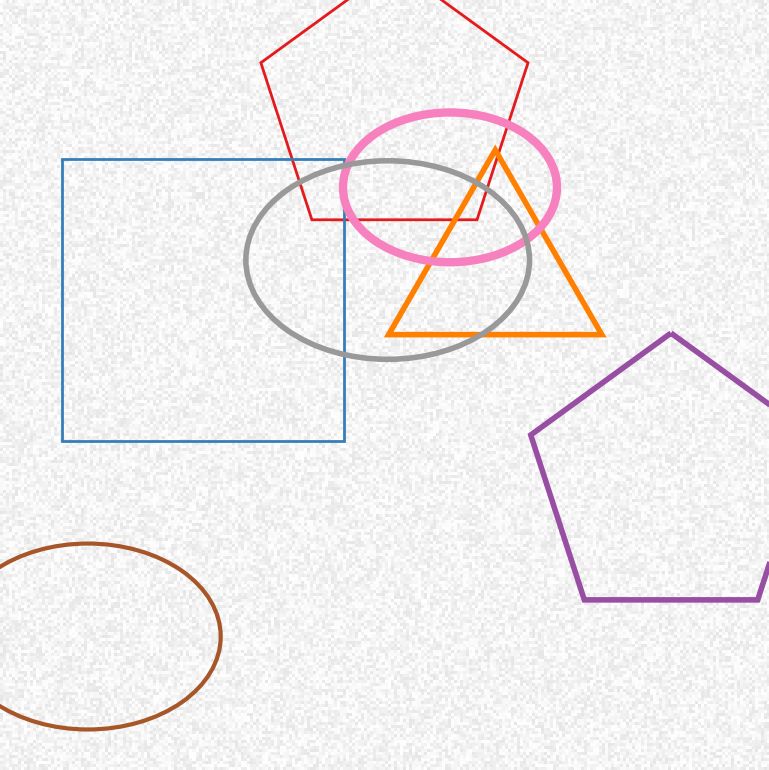[{"shape": "pentagon", "thickness": 1, "radius": 0.91, "center": [0.512, 0.862]}, {"shape": "square", "thickness": 1, "radius": 0.91, "center": [0.264, 0.61]}, {"shape": "pentagon", "thickness": 2, "radius": 0.96, "center": [0.871, 0.376]}, {"shape": "triangle", "thickness": 2, "radius": 0.8, "center": [0.643, 0.645]}, {"shape": "oval", "thickness": 1.5, "radius": 0.86, "center": [0.114, 0.173]}, {"shape": "oval", "thickness": 3, "radius": 0.69, "center": [0.584, 0.757]}, {"shape": "oval", "thickness": 2, "radius": 0.92, "center": [0.503, 0.662]}]